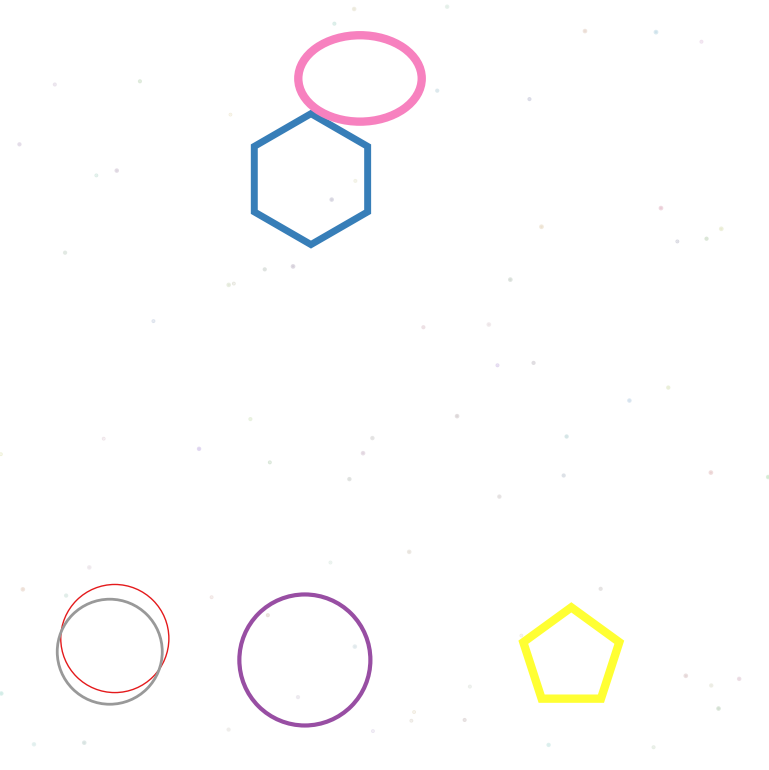[{"shape": "circle", "thickness": 0.5, "radius": 0.35, "center": [0.149, 0.171]}, {"shape": "hexagon", "thickness": 2.5, "radius": 0.42, "center": [0.404, 0.767]}, {"shape": "circle", "thickness": 1.5, "radius": 0.43, "center": [0.396, 0.143]}, {"shape": "pentagon", "thickness": 3, "radius": 0.33, "center": [0.742, 0.146]}, {"shape": "oval", "thickness": 3, "radius": 0.4, "center": [0.468, 0.898]}, {"shape": "circle", "thickness": 1, "radius": 0.34, "center": [0.143, 0.154]}]